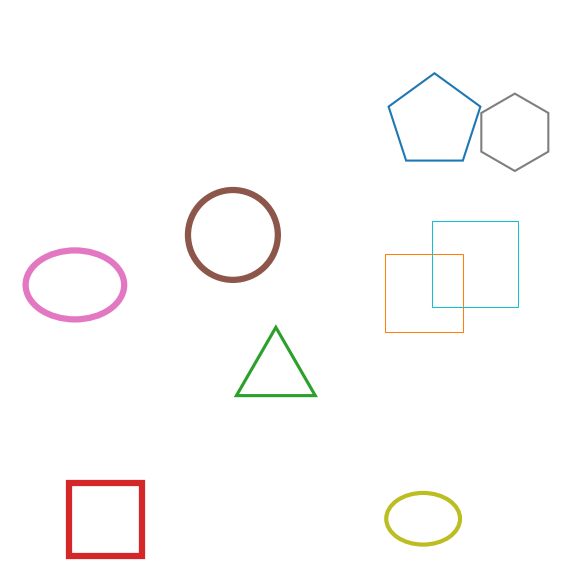[{"shape": "pentagon", "thickness": 1, "radius": 0.42, "center": [0.752, 0.789]}, {"shape": "square", "thickness": 0.5, "radius": 0.34, "center": [0.734, 0.491]}, {"shape": "triangle", "thickness": 1.5, "radius": 0.39, "center": [0.478, 0.353]}, {"shape": "square", "thickness": 3, "radius": 0.32, "center": [0.182, 0.1]}, {"shape": "circle", "thickness": 3, "radius": 0.39, "center": [0.403, 0.592]}, {"shape": "oval", "thickness": 3, "radius": 0.43, "center": [0.13, 0.506]}, {"shape": "hexagon", "thickness": 1, "radius": 0.33, "center": [0.891, 0.77]}, {"shape": "oval", "thickness": 2, "radius": 0.32, "center": [0.733, 0.101]}, {"shape": "square", "thickness": 0.5, "radius": 0.37, "center": [0.823, 0.542]}]